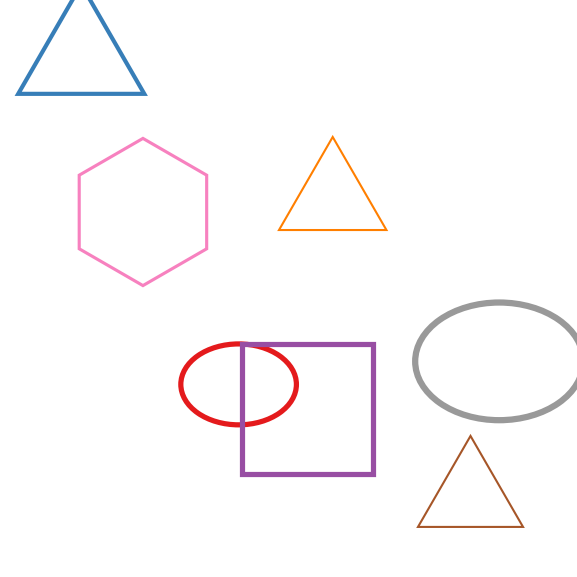[{"shape": "oval", "thickness": 2.5, "radius": 0.5, "center": [0.413, 0.334]}, {"shape": "triangle", "thickness": 2, "radius": 0.63, "center": [0.141, 0.9]}, {"shape": "square", "thickness": 2.5, "radius": 0.56, "center": [0.532, 0.291]}, {"shape": "triangle", "thickness": 1, "radius": 0.54, "center": [0.576, 0.655]}, {"shape": "triangle", "thickness": 1, "radius": 0.53, "center": [0.815, 0.139]}, {"shape": "hexagon", "thickness": 1.5, "radius": 0.64, "center": [0.248, 0.632]}, {"shape": "oval", "thickness": 3, "radius": 0.73, "center": [0.864, 0.373]}]